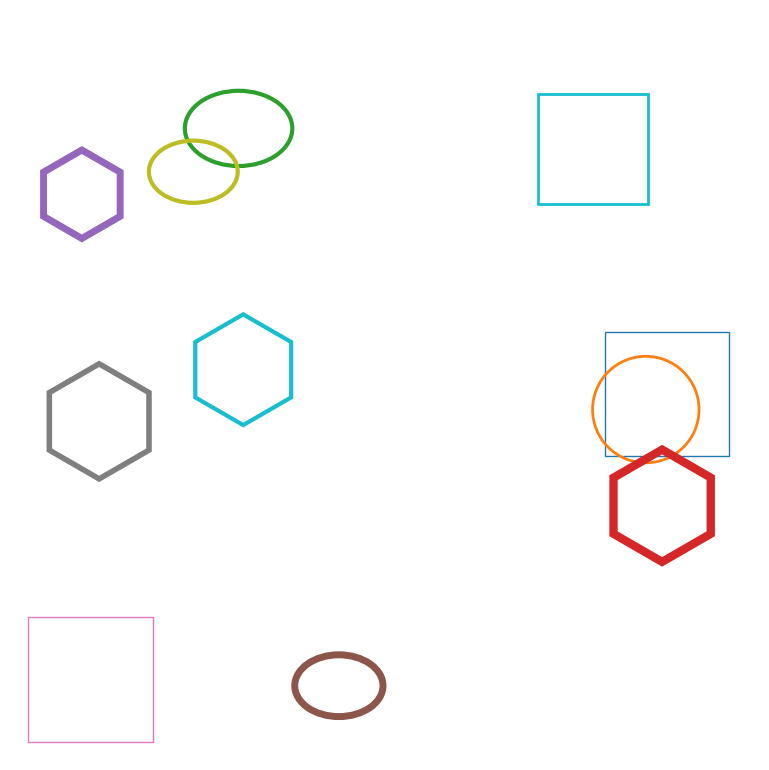[{"shape": "square", "thickness": 0.5, "radius": 0.4, "center": [0.866, 0.489]}, {"shape": "circle", "thickness": 1, "radius": 0.35, "center": [0.839, 0.468]}, {"shape": "oval", "thickness": 1.5, "radius": 0.35, "center": [0.31, 0.833]}, {"shape": "hexagon", "thickness": 3, "radius": 0.36, "center": [0.86, 0.343]}, {"shape": "hexagon", "thickness": 2.5, "radius": 0.29, "center": [0.106, 0.748]}, {"shape": "oval", "thickness": 2.5, "radius": 0.29, "center": [0.44, 0.109]}, {"shape": "square", "thickness": 0.5, "radius": 0.41, "center": [0.117, 0.118]}, {"shape": "hexagon", "thickness": 2, "radius": 0.37, "center": [0.129, 0.453]}, {"shape": "oval", "thickness": 1.5, "radius": 0.29, "center": [0.251, 0.777]}, {"shape": "square", "thickness": 1, "radius": 0.36, "center": [0.77, 0.807]}, {"shape": "hexagon", "thickness": 1.5, "radius": 0.36, "center": [0.316, 0.52]}]